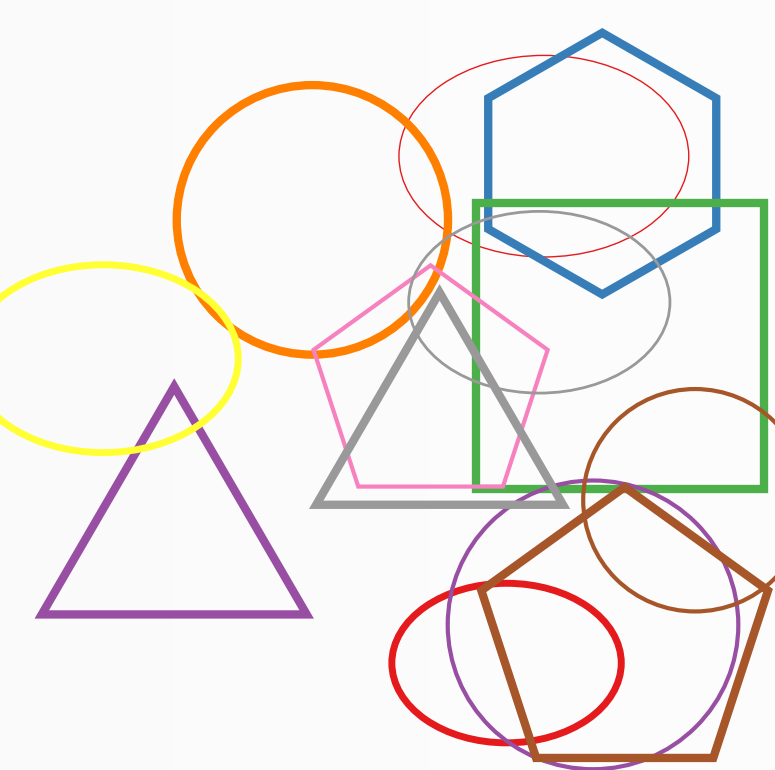[{"shape": "oval", "thickness": 2.5, "radius": 0.74, "center": [0.654, 0.139]}, {"shape": "oval", "thickness": 0.5, "radius": 0.93, "center": [0.702, 0.797]}, {"shape": "hexagon", "thickness": 3, "radius": 0.85, "center": [0.777, 0.788]}, {"shape": "square", "thickness": 3, "radius": 0.93, "center": [0.799, 0.551]}, {"shape": "triangle", "thickness": 3, "radius": 0.99, "center": [0.225, 0.301]}, {"shape": "circle", "thickness": 1.5, "radius": 0.94, "center": [0.765, 0.188]}, {"shape": "circle", "thickness": 3, "radius": 0.88, "center": [0.403, 0.714]}, {"shape": "oval", "thickness": 2.5, "radius": 0.87, "center": [0.133, 0.534]}, {"shape": "pentagon", "thickness": 3, "radius": 0.97, "center": [0.806, 0.173]}, {"shape": "circle", "thickness": 1.5, "radius": 0.72, "center": [0.897, 0.35]}, {"shape": "pentagon", "thickness": 1.5, "radius": 0.79, "center": [0.556, 0.497]}, {"shape": "oval", "thickness": 1, "radius": 0.84, "center": [0.696, 0.607]}, {"shape": "triangle", "thickness": 3, "radius": 0.92, "center": [0.567, 0.436]}]